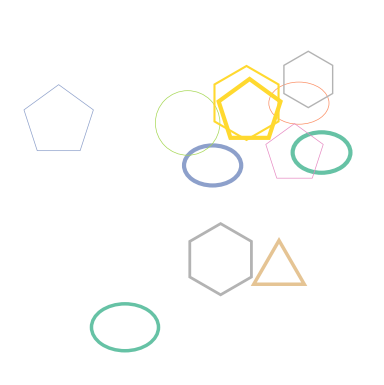[{"shape": "oval", "thickness": 2.5, "radius": 0.44, "center": [0.325, 0.15]}, {"shape": "oval", "thickness": 3, "radius": 0.38, "center": [0.835, 0.604]}, {"shape": "oval", "thickness": 0.5, "radius": 0.39, "center": [0.776, 0.732]}, {"shape": "oval", "thickness": 3, "radius": 0.37, "center": [0.552, 0.57]}, {"shape": "pentagon", "thickness": 0.5, "radius": 0.47, "center": [0.152, 0.685]}, {"shape": "pentagon", "thickness": 0.5, "radius": 0.39, "center": [0.765, 0.601]}, {"shape": "circle", "thickness": 0.5, "radius": 0.42, "center": [0.487, 0.681]}, {"shape": "pentagon", "thickness": 3, "radius": 0.42, "center": [0.648, 0.71]}, {"shape": "hexagon", "thickness": 1.5, "radius": 0.48, "center": [0.64, 0.733]}, {"shape": "triangle", "thickness": 2.5, "radius": 0.38, "center": [0.725, 0.3]}, {"shape": "hexagon", "thickness": 1, "radius": 0.37, "center": [0.801, 0.794]}, {"shape": "hexagon", "thickness": 2, "radius": 0.46, "center": [0.573, 0.327]}]